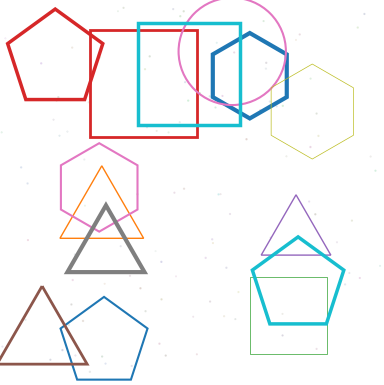[{"shape": "hexagon", "thickness": 3, "radius": 0.55, "center": [0.649, 0.803]}, {"shape": "pentagon", "thickness": 1.5, "radius": 0.59, "center": [0.27, 0.11]}, {"shape": "triangle", "thickness": 1, "radius": 0.63, "center": [0.264, 0.444]}, {"shape": "square", "thickness": 0.5, "radius": 0.5, "center": [0.749, 0.18]}, {"shape": "square", "thickness": 2, "radius": 0.7, "center": [0.372, 0.782]}, {"shape": "pentagon", "thickness": 2.5, "radius": 0.65, "center": [0.143, 0.846]}, {"shape": "triangle", "thickness": 1, "radius": 0.52, "center": [0.769, 0.39]}, {"shape": "triangle", "thickness": 2, "radius": 0.68, "center": [0.109, 0.122]}, {"shape": "hexagon", "thickness": 1.5, "radius": 0.57, "center": [0.258, 0.513]}, {"shape": "circle", "thickness": 1.5, "radius": 0.7, "center": [0.603, 0.867]}, {"shape": "triangle", "thickness": 3, "radius": 0.58, "center": [0.275, 0.351]}, {"shape": "hexagon", "thickness": 0.5, "radius": 0.62, "center": [0.811, 0.71]}, {"shape": "square", "thickness": 2.5, "radius": 0.67, "center": [0.491, 0.808]}, {"shape": "pentagon", "thickness": 2.5, "radius": 0.62, "center": [0.774, 0.26]}]